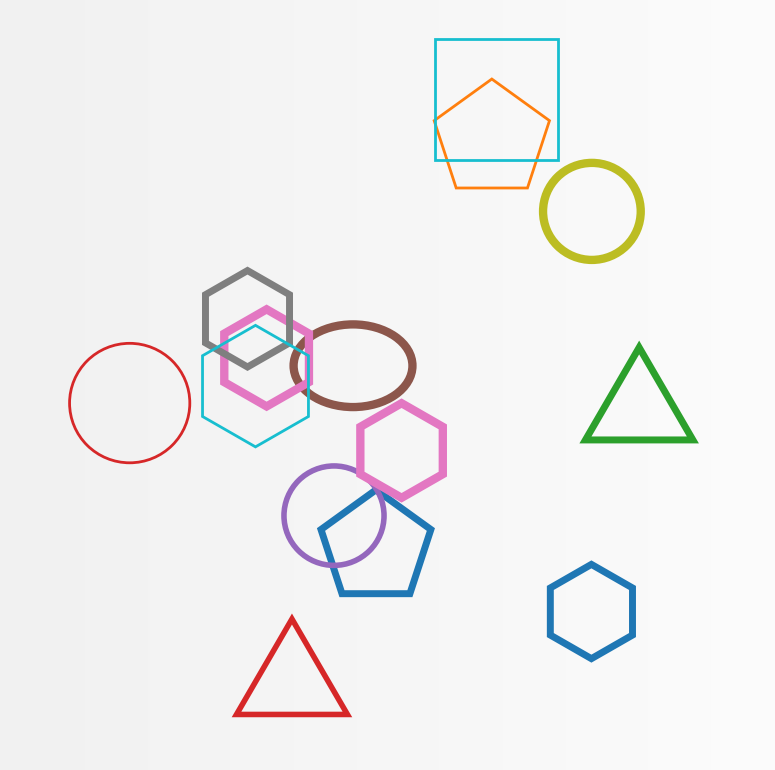[{"shape": "pentagon", "thickness": 2.5, "radius": 0.37, "center": [0.485, 0.289]}, {"shape": "hexagon", "thickness": 2.5, "radius": 0.31, "center": [0.763, 0.206]}, {"shape": "pentagon", "thickness": 1, "radius": 0.39, "center": [0.635, 0.819]}, {"shape": "triangle", "thickness": 2.5, "radius": 0.4, "center": [0.825, 0.469]}, {"shape": "triangle", "thickness": 2, "radius": 0.41, "center": [0.377, 0.113]}, {"shape": "circle", "thickness": 1, "radius": 0.39, "center": [0.167, 0.477]}, {"shape": "circle", "thickness": 2, "radius": 0.32, "center": [0.431, 0.33]}, {"shape": "oval", "thickness": 3, "radius": 0.38, "center": [0.456, 0.525]}, {"shape": "hexagon", "thickness": 3, "radius": 0.31, "center": [0.518, 0.415]}, {"shape": "hexagon", "thickness": 3, "radius": 0.32, "center": [0.344, 0.535]}, {"shape": "hexagon", "thickness": 2.5, "radius": 0.31, "center": [0.319, 0.586]}, {"shape": "circle", "thickness": 3, "radius": 0.32, "center": [0.764, 0.725]}, {"shape": "square", "thickness": 1, "radius": 0.4, "center": [0.641, 0.871]}, {"shape": "hexagon", "thickness": 1, "radius": 0.39, "center": [0.33, 0.499]}]